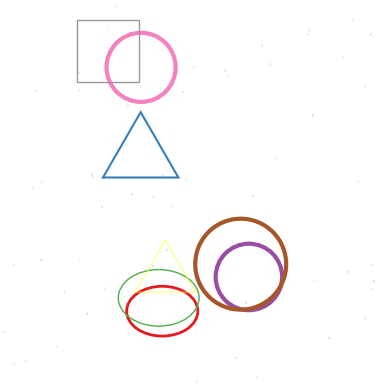[{"shape": "oval", "thickness": 2, "radius": 0.46, "center": [0.421, 0.192]}, {"shape": "triangle", "thickness": 1.5, "radius": 0.57, "center": [0.365, 0.595]}, {"shape": "oval", "thickness": 1, "radius": 0.52, "center": [0.412, 0.226]}, {"shape": "circle", "thickness": 3, "radius": 0.43, "center": [0.647, 0.281]}, {"shape": "triangle", "thickness": 0.5, "radius": 0.45, "center": [0.43, 0.286]}, {"shape": "circle", "thickness": 3, "radius": 0.59, "center": [0.625, 0.314]}, {"shape": "circle", "thickness": 3, "radius": 0.45, "center": [0.366, 0.825]}, {"shape": "square", "thickness": 1, "radius": 0.4, "center": [0.281, 0.868]}]